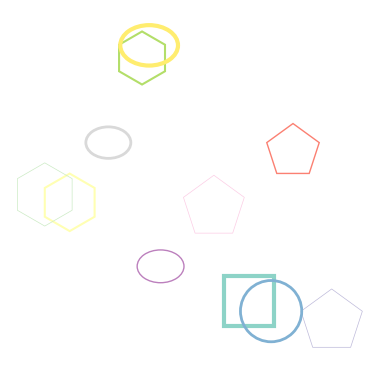[{"shape": "square", "thickness": 3, "radius": 0.33, "center": [0.647, 0.218]}, {"shape": "hexagon", "thickness": 1.5, "radius": 0.37, "center": [0.181, 0.474]}, {"shape": "pentagon", "thickness": 0.5, "radius": 0.42, "center": [0.861, 0.166]}, {"shape": "pentagon", "thickness": 1, "radius": 0.36, "center": [0.761, 0.607]}, {"shape": "circle", "thickness": 2, "radius": 0.4, "center": [0.704, 0.192]}, {"shape": "hexagon", "thickness": 1.5, "radius": 0.34, "center": [0.369, 0.849]}, {"shape": "pentagon", "thickness": 0.5, "radius": 0.42, "center": [0.556, 0.462]}, {"shape": "oval", "thickness": 2, "radius": 0.29, "center": [0.281, 0.63]}, {"shape": "oval", "thickness": 1, "radius": 0.3, "center": [0.417, 0.308]}, {"shape": "hexagon", "thickness": 0.5, "radius": 0.41, "center": [0.116, 0.495]}, {"shape": "oval", "thickness": 3, "radius": 0.37, "center": [0.387, 0.882]}]